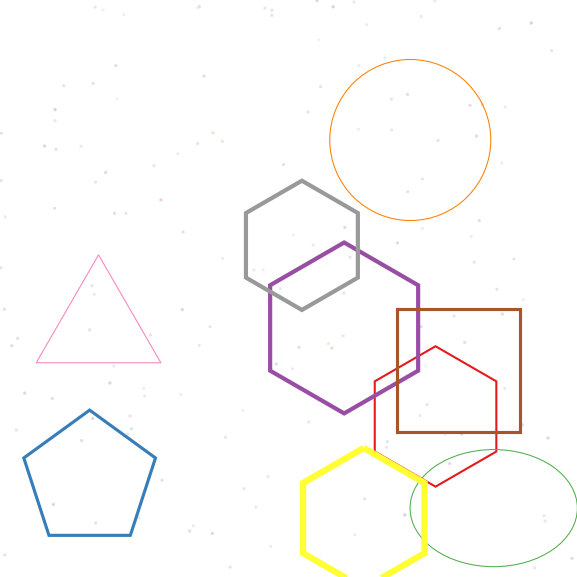[{"shape": "hexagon", "thickness": 1, "radius": 0.61, "center": [0.754, 0.278]}, {"shape": "pentagon", "thickness": 1.5, "radius": 0.6, "center": [0.155, 0.169]}, {"shape": "oval", "thickness": 0.5, "radius": 0.72, "center": [0.855, 0.119]}, {"shape": "hexagon", "thickness": 2, "radius": 0.74, "center": [0.596, 0.431]}, {"shape": "circle", "thickness": 0.5, "radius": 0.7, "center": [0.71, 0.757]}, {"shape": "hexagon", "thickness": 3, "radius": 0.61, "center": [0.63, 0.102]}, {"shape": "square", "thickness": 1.5, "radius": 0.53, "center": [0.794, 0.358]}, {"shape": "triangle", "thickness": 0.5, "radius": 0.62, "center": [0.171, 0.433]}, {"shape": "hexagon", "thickness": 2, "radius": 0.56, "center": [0.523, 0.574]}]